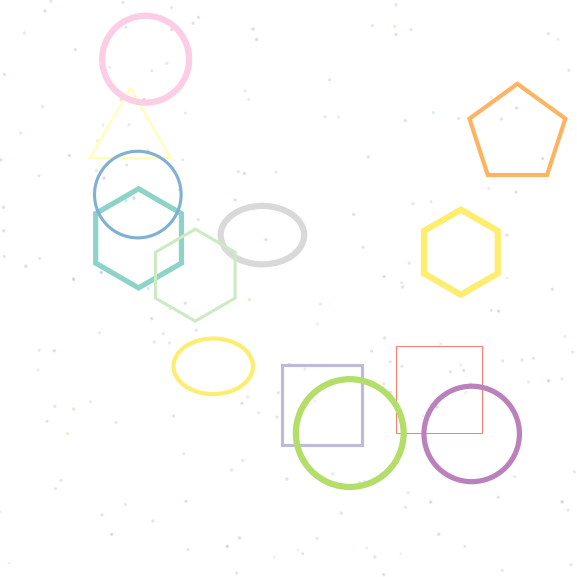[{"shape": "hexagon", "thickness": 2.5, "radius": 0.43, "center": [0.24, 0.586]}, {"shape": "triangle", "thickness": 1, "radius": 0.4, "center": [0.226, 0.765]}, {"shape": "square", "thickness": 1.5, "radius": 0.35, "center": [0.557, 0.297]}, {"shape": "square", "thickness": 0.5, "radius": 0.37, "center": [0.76, 0.324]}, {"shape": "circle", "thickness": 1.5, "radius": 0.37, "center": [0.239, 0.662]}, {"shape": "pentagon", "thickness": 2, "radius": 0.44, "center": [0.896, 0.767]}, {"shape": "circle", "thickness": 3, "radius": 0.47, "center": [0.606, 0.249]}, {"shape": "circle", "thickness": 3, "radius": 0.38, "center": [0.252, 0.897]}, {"shape": "oval", "thickness": 3, "radius": 0.36, "center": [0.454, 0.592]}, {"shape": "circle", "thickness": 2.5, "radius": 0.41, "center": [0.817, 0.248]}, {"shape": "hexagon", "thickness": 1.5, "radius": 0.4, "center": [0.338, 0.523]}, {"shape": "oval", "thickness": 2, "radius": 0.34, "center": [0.369, 0.365]}, {"shape": "hexagon", "thickness": 3, "radius": 0.37, "center": [0.798, 0.562]}]